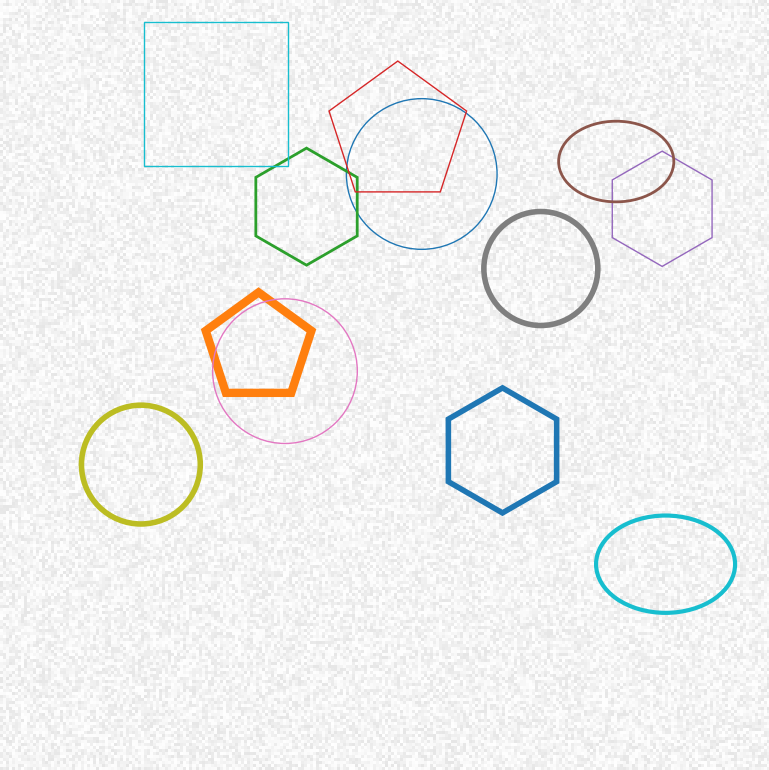[{"shape": "hexagon", "thickness": 2, "radius": 0.41, "center": [0.653, 0.415]}, {"shape": "circle", "thickness": 0.5, "radius": 0.49, "center": [0.548, 0.774]}, {"shape": "pentagon", "thickness": 3, "radius": 0.36, "center": [0.336, 0.548]}, {"shape": "hexagon", "thickness": 1, "radius": 0.38, "center": [0.398, 0.732]}, {"shape": "pentagon", "thickness": 0.5, "radius": 0.47, "center": [0.517, 0.827]}, {"shape": "hexagon", "thickness": 0.5, "radius": 0.37, "center": [0.86, 0.729]}, {"shape": "oval", "thickness": 1, "radius": 0.37, "center": [0.8, 0.79]}, {"shape": "circle", "thickness": 0.5, "radius": 0.47, "center": [0.37, 0.518]}, {"shape": "circle", "thickness": 2, "radius": 0.37, "center": [0.702, 0.651]}, {"shape": "circle", "thickness": 2, "radius": 0.39, "center": [0.183, 0.397]}, {"shape": "oval", "thickness": 1.5, "radius": 0.45, "center": [0.864, 0.267]}, {"shape": "square", "thickness": 0.5, "radius": 0.47, "center": [0.28, 0.878]}]